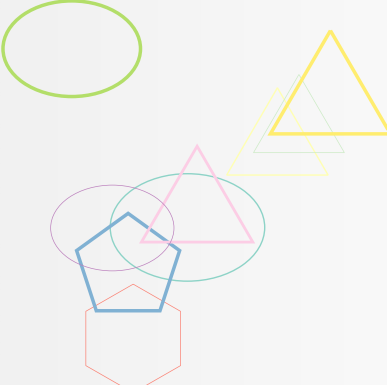[{"shape": "oval", "thickness": 1, "radius": 1.0, "center": [0.484, 0.409]}, {"shape": "triangle", "thickness": 1, "radius": 0.76, "center": [0.716, 0.621]}, {"shape": "hexagon", "thickness": 0.5, "radius": 0.71, "center": [0.344, 0.121]}, {"shape": "pentagon", "thickness": 2.5, "radius": 0.7, "center": [0.331, 0.306]}, {"shape": "oval", "thickness": 2.5, "radius": 0.89, "center": [0.185, 0.873]}, {"shape": "triangle", "thickness": 2, "radius": 0.83, "center": [0.509, 0.454]}, {"shape": "oval", "thickness": 0.5, "radius": 0.8, "center": [0.29, 0.408]}, {"shape": "triangle", "thickness": 0.5, "radius": 0.68, "center": [0.771, 0.671]}, {"shape": "triangle", "thickness": 2.5, "radius": 0.89, "center": [0.853, 0.742]}]